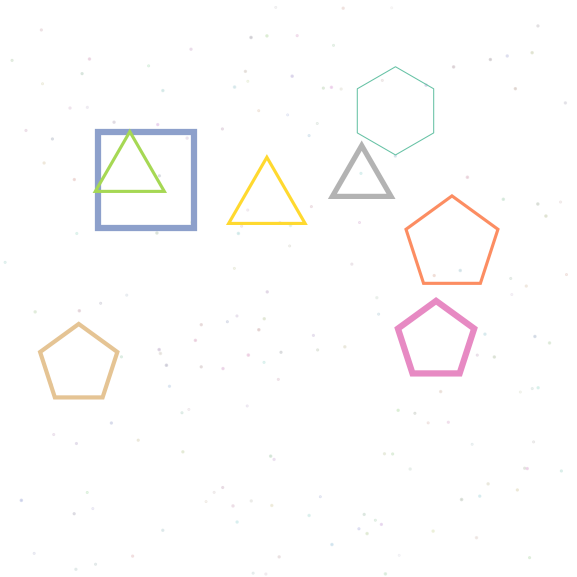[{"shape": "hexagon", "thickness": 0.5, "radius": 0.38, "center": [0.685, 0.807]}, {"shape": "pentagon", "thickness": 1.5, "radius": 0.42, "center": [0.783, 0.576]}, {"shape": "square", "thickness": 3, "radius": 0.41, "center": [0.253, 0.688]}, {"shape": "pentagon", "thickness": 3, "radius": 0.35, "center": [0.755, 0.409]}, {"shape": "triangle", "thickness": 1.5, "radius": 0.34, "center": [0.225, 0.702]}, {"shape": "triangle", "thickness": 1.5, "radius": 0.38, "center": [0.462, 0.65]}, {"shape": "pentagon", "thickness": 2, "radius": 0.35, "center": [0.136, 0.368]}, {"shape": "triangle", "thickness": 2.5, "radius": 0.29, "center": [0.626, 0.688]}]